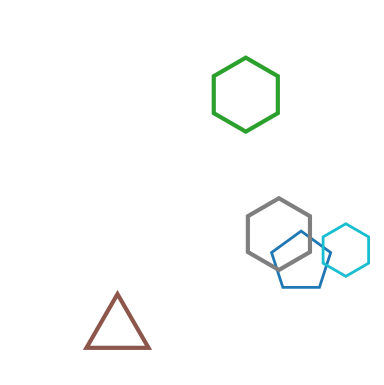[{"shape": "pentagon", "thickness": 2, "radius": 0.4, "center": [0.782, 0.319]}, {"shape": "hexagon", "thickness": 3, "radius": 0.48, "center": [0.638, 0.754]}, {"shape": "triangle", "thickness": 3, "radius": 0.47, "center": [0.305, 0.143]}, {"shape": "hexagon", "thickness": 3, "radius": 0.47, "center": [0.724, 0.392]}, {"shape": "hexagon", "thickness": 2, "radius": 0.34, "center": [0.898, 0.351]}]